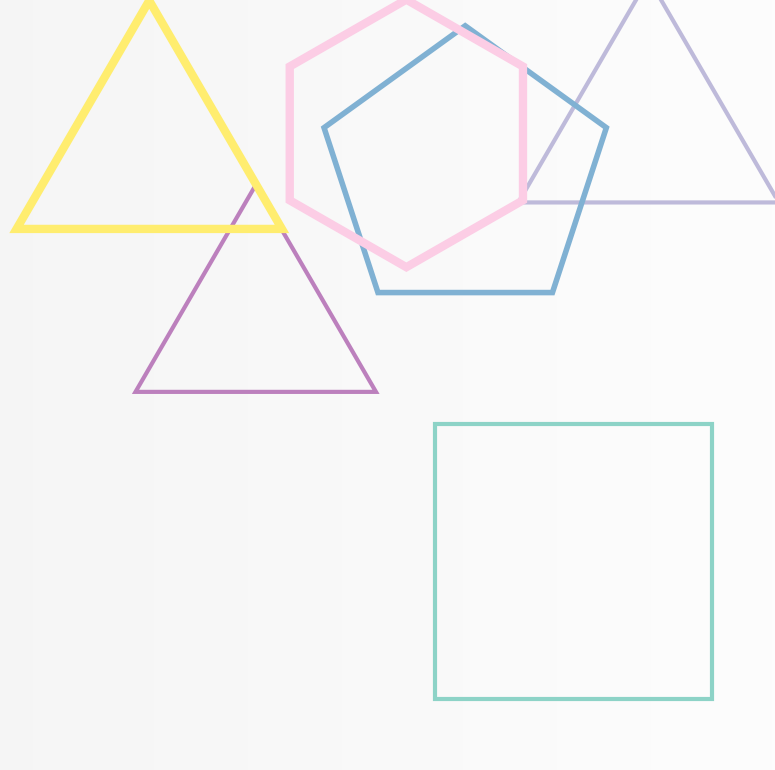[{"shape": "square", "thickness": 1.5, "radius": 0.89, "center": [0.74, 0.271]}, {"shape": "triangle", "thickness": 1.5, "radius": 0.97, "center": [0.837, 0.834]}, {"shape": "pentagon", "thickness": 2, "radius": 0.96, "center": [0.6, 0.775]}, {"shape": "hexagon", "thickness": 3, "radius": 0.87, "center": [0.524, 0.827]}, {"shape": "triangle", "thickness": 1.5, "radius": 0.9, "center": [0.33, 0.581]}, {"shape": "triangle", "thickness": 3, "radius": 0.99, "center": [0.193, 0.802]}]